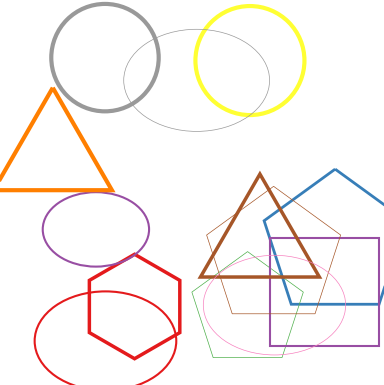[{"shape": "oval", "thickness": 1.5, "radius": 0.92, "center": [0.274, 0.114]}, {"shape": "hexagon", "thickness": 2.5, "radius": 0.68, "center": [0.35, 0.204]}, {"shape": "pentagon", "thickness": 2, "radius": 0.97, "center": [0.871, 0.367]}, {"shape": "pentagon", "thickness": 0.5, "radius": 0.76, "center": [0.643, 0.194]}, {"shape": "oval", "thickness": 1.5, "radius": 0.69, "center": [0.249, 0.404]}, {"shape": "square", "thickness": 1.5, "radius": 0.7, "center": [0.842, 0.242]}, {"shape": "triangle", "thickness": 3, "radius": 0.89, "center": [0.137, 0.595]}, {"shape": "circle", "thickness": 3, "radius": 0.71, "center": [0.649, 0.843]}, {"shape": "triangle", "thickness": 2.5, "radius": 0.89, "center": [0.675, 0.37]}, {"shape": "pentagon", "thickness": 0.5, "radius": 0.91, "center": [0.711, 0.333]}, {"shape": "oval", "thickness": 0.5, "radius": 0.92, "center": [0.713, 0.207]}, {"shape": "oval", "thickness": 0.5, "radius": 0.95, "center": [0.511, 0.791]}, {"shape": "circle", "thickness": 3, "radius": 0.7, "center": [0.273, 0.85]}]